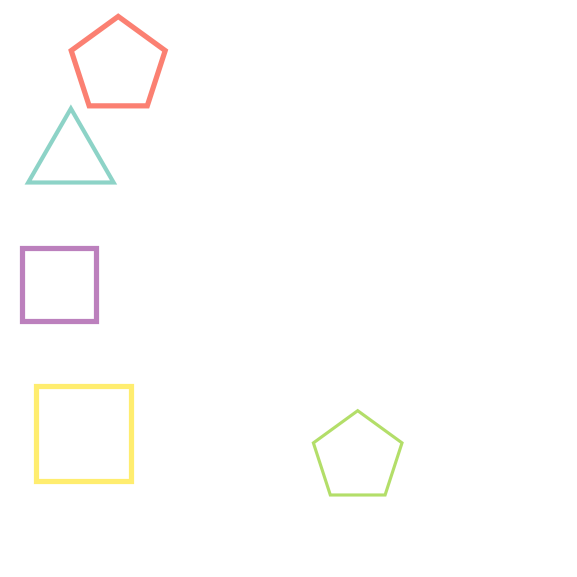[{"shape": "triangle", "thickness": 2, "radius": 0.43, "center": [0.123, 0.726]}, {"shape": "pentagon", "thickness": 2.5, "radius": 0.43, "center": [0.205, 0.885]}, {"shape": "pentagon", "thickness": 1.5, "radius": 0.4, "center": [0.619, 0.207]}, {"shape": "square", "thickness": 2.5, "radius": 0.32, "center": [0.102, 0.507]}, {"shape": "square", "thickness": 2.5, "radius": 0.41, "center": [0.145, 0.248]}]